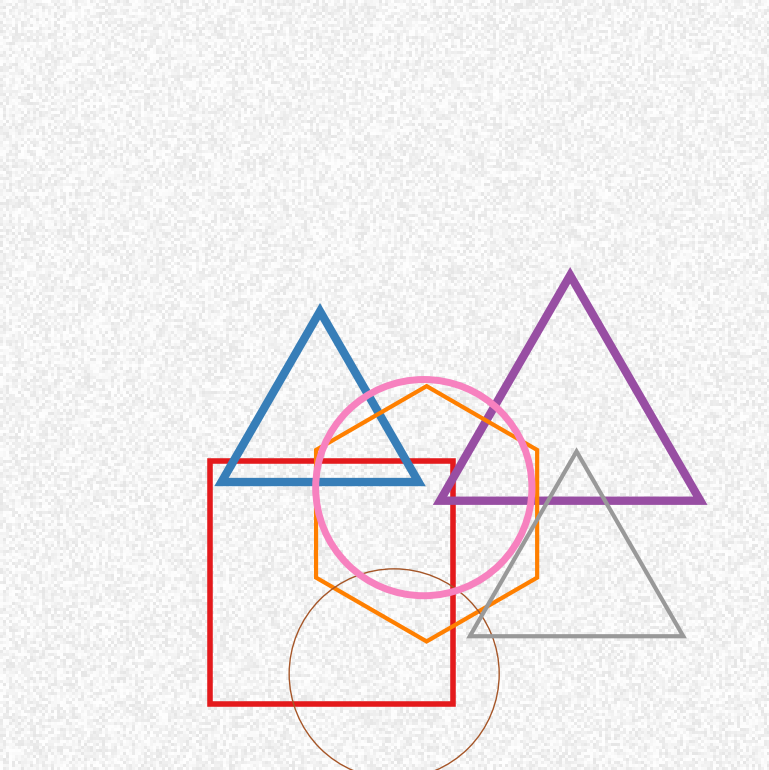[{"shape": "square", "thickness": 2, "radius": 0.79, "center": [0.431, 0.244]}, {"shape": "triangle", "thickness": 3, "radius": 0.74, "center": [0.416, 0.448]}, {"shape": "triangle", "thickness": 3, "radius": 0.98, "center": [0.74, 0.447]}, {"shape": "hexagon", "thickness": 1.5, "radius": 0.83, "center": [0.554, 0.333]}, {"shape": "circle", "thickness": 0.5, "radius": 0.68, "center": [0.512, 0.125]}, {"shape": "circle", "thickness": 2.5, "radius": 0.7, "center": [0.55, 0.367]}, {"shape": "triangle", "thickness": 1.5, "radius": 0.8, "center": [0.749, 0.254]}]